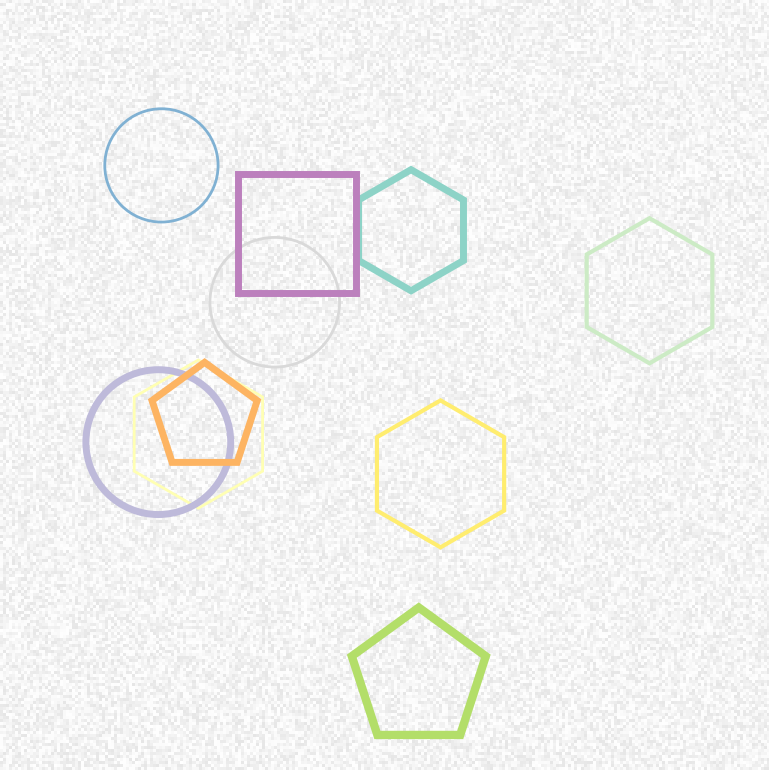[{"shape": "hexagon", "thickness": 2.5, "radius": 0.39, "center": [0.534, 0.701]}, {"shape": "hexagon", "thickness": 1, "radius": 0.48, "center": [0.258, 0.436]}, {"shape": "circle", "thickness": 2.5, "radius": 0.47, "center": [0.206, 0.426]}, {"shape": "circle", "thickness": 1, "radius": 0.37, "center": [0.21, 0.785]}, {"shape": "pentagon", "thickness": 2.5, "radius": 0.36, "center": [0.266, 0.458]}, {"shape": "pentagon", "thickness": 3, "radius": 0.46, "center": [0.544, 0.12]}, {"shape": "circle", "thickness": 1, "radius": 0.42, "center": [0.357, 0.607]}, {"shape": "square", "thickness": 2.5, "radius": 0.38, "center": [0.386, 0.697]}, {"shape": "hexagon", "thickness": 1.5, "radius": 0.47, "center": [0.844, 0.622]}, {"shape": "hexagon", "thickness": 1.5, "radius": 0.48, "center": [0.572, 0.385]}]